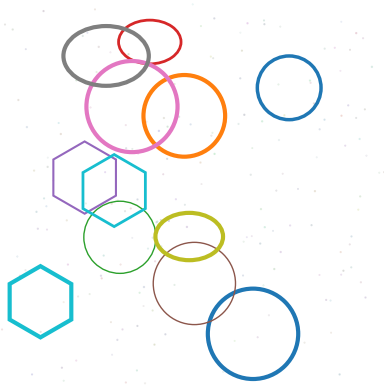[{"shape": "circle", "thickness": 3, "radius": 0.59, "center": [0.657, 0.133]}, {"shape": "circle", "thickness": 2.5, "radius": 0.41, "center": [0.751, 0.772]}, {"shape": "circle", "thickness": 3, "radius": 0.53, "center": [0.479, 0.699]}, {"shape": "circle", "thickness": 1, "radius": 0.47, "center": [0.311, 0.384]}, {"shape": "oval", "thickness": 2, "radius": 0.41, "center": [0.389, 0.891]}, {"shape": "hexagon", "thickness": 1.5, "radius": 0.47, "center": [0.22, 0.539]}, {"shape": "circle", "thickness": 1, "radius": 0.53, "center": [0.505, 0.264]}, {"shape": "circle", "thickness": 3, "radius": 0.59, "center": [0.343, 0.723]}, {"shape": "oval", "thickness": 3, "radius": 0.55, "center": [0.276, 0.855]}, {"shape": "oval", "thickness": 3, "radius": 0.44, "center": [0.492, 0.386]}, {"shape": "hexagon", "thickness": 3, "radius": 0.46, "center": [0.105, 0.216]}, {"shape": "hexagon", "thickness": 2, "radius": 0.47, "center": [0.297, 0.505]}]